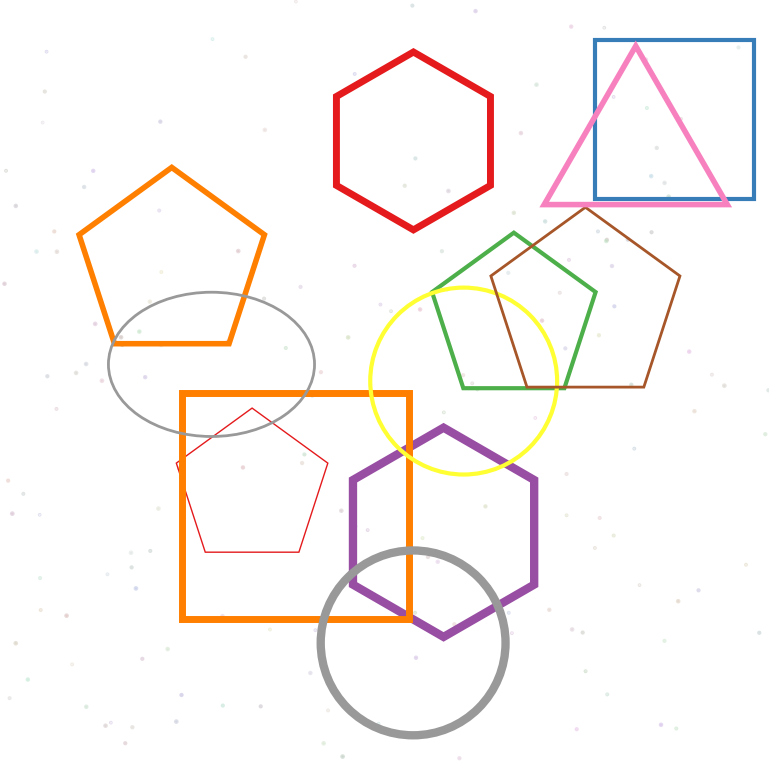[{"shape": "hexagon", "thickness": 2.5, "radius": 0.58, "center": [0.537, 0.817]}, {"shape": "pentagon", "thickness": 0.5, "radius": 0.52, "center": [0.327, 0.367]}, {"shape": "square", "thickness": 1.5, "radius": 0.52, "center": [0.876, 0.845]}, {"shape": "pentagon", "thickness": 1.5, "radius": 0.56, "center": [0.667, 0.586]}, {"shape": "hexagon", "thickness": 3, "radius": 0.68, "center": [0.576, 0.309]}, {"shape": "square", "thickness": 2.5, "radius": 0.74, "center": [0.384, 0.343]}, {"shape": "pentagon", "thickness": 2, "radius": 0.63, "center": [0.223, 0.656]}, {"shape": "circle", "thickness": 1.5, "radius": 0.61, "center": [0.602, 0.505]}, {"shape": "pentagon", "thickness": 1, "radius": 0.65, "center": [0.76, 0.602]}, {"shape": "triangle", "thickness": 2, "radius": 0.69, "center": [0.826, 0.803]}, {"shape": "circle", "thickness": 3, "radius": 0.6, "center": [0.537, 0.165]}, {"shape": "oval", "thickness": 1, "radius": 0.67, "center": [0.275, 0.527]}]